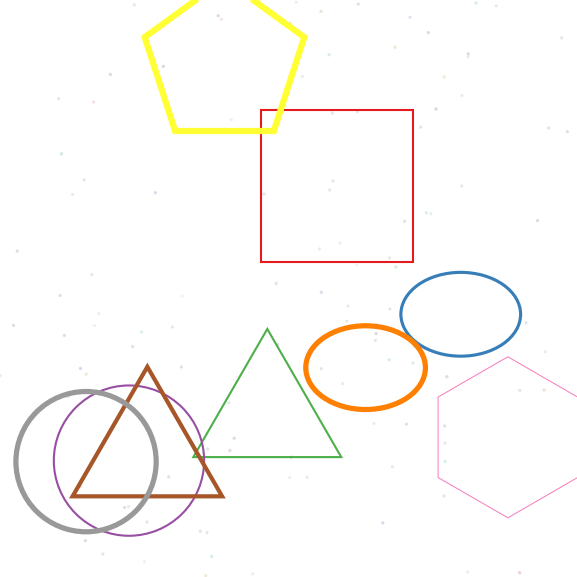[{"shape": "square", "thickness": 1, "radius": 0.66, "center": [0.584, 0.677]}, {"shape": "oval", "thickness": 1.5, "radius": 0.52, "center": [0.798, 0.455]}, {"shape": "triangle", "thickness": 1, "radius": 0.74, "center": [0.463, 0.282]}, {"shape": "circle", "thickness": 1, "radius": 0.65, "center": [0.223, 0.202]}, {"shape": "oval", "thickness": 2.5, "radius": 0.52, "center": [0.633, 0.363]}, {"shape": "pentagon", "thickness": 3, "radius": 0.73, "center": [0.389, 0.89]}, {"shape": "triangle", "thickness": 2, "radius": 0.75, "center": [0.255, 0.214]}, {"shape": "hexagon", "thickness": 0.5, "radius": 0.7, "center": [0.879, 0.242]}, {"shape": "circle", "thickness": 2.5, "radius": 0.61, "center": [0.149, 0.2]}]